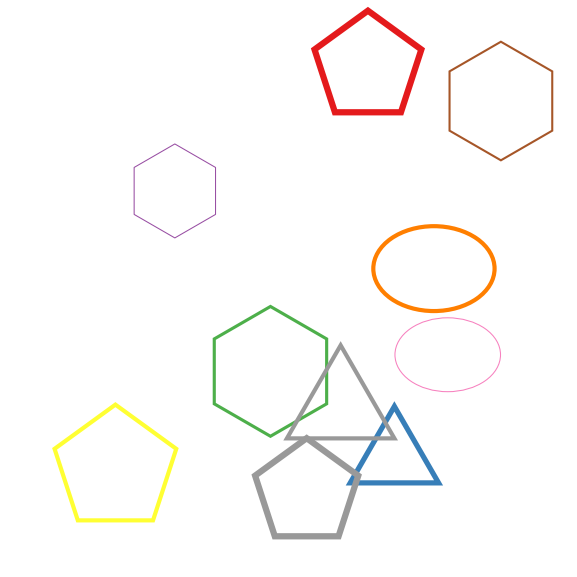[{"shape": "pentagon", "thickness": 3, "radius": 0.49, "center": [0.637, 0.883]}, {"shape": "triangle", "thickness": 2.5, "radius": 0.44, "center": [0.683, 0.207]}, {"shape": "hexagon", "thickness": 1.5, "radius": 0.56, "center": [0.468, 0.356]}, {"shape": "hexagon", "thickness": 0.5, "radius": 0.41, "center": [0.303, 0.669]}, {"shape": "oval", "thickness": 2, "radius": 0.52, "center": [0.751, 0.534]}, {"shape": "pentagon", "thickness": 2, "radius": 0.55, "center": [0.2, 0.188]}, {"shape": "hexagon", "thickness": 1, "radius": 0.51, "center": [0.867, 0.824]}, {"shape": "oval", "thickness": 0.5, "radius": 0.46, "center": [0.775, 0.385]}, {"shape": "pentagon", "thickness": 3, "radius": 0.47, "center": [0.531, 0.146]}, {"shape": "triangle", "thickness": 2, "radius": 0.54, "center": [0.59, 0.294]}]